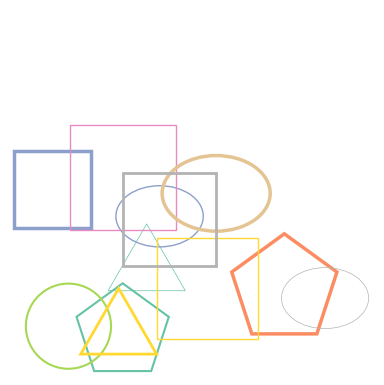[{"shape": "triangle", "thickness": 0.5, "radius": 0.58, "center": [0.381, 0.303]}, {"shape": "pentagon", "thickness": 1.5, "radius": 0.63, "center": [0.319, 0.138]}, {"shape": "pentagon", "thickness": 2.5, "radius": 0.72, "center": [0.739, 0.249]}, {"shape": "square", "thickness": 2.5, "radius": 0.5, "center": [0.136, 0.507]}, {"shape": "oval", "thickness": 1, "radius": 0.57, "center": [0.415, 0.438]}, {"shape": "square", "thickness": 1, "radius": 0.69, "center": [0.319, 0.539]}, {"shape": "circle", "thickness": 1.5, "radius": 0.55, "center": [0.178, 0.153]}, {"shape": "triangle", "thickness": 2, "radius": 0.57, "center": [0.308, 0.137]}, {"shape": "square", "thickness": 1, "radius": 0.65, "center": [0.539, 0.25]}, {"shape": "oval", "thickness": 2.5, "radius": 0.7, "center": [0.561, 0.498]}, {"shape": "oval", "thickness": 0.5, "radius": 0.57, "center": [0.844, 0.226]}, {"shape": "square", "thickness": 2, "radius": 0.61, "center": [0.44, 0.431]}]